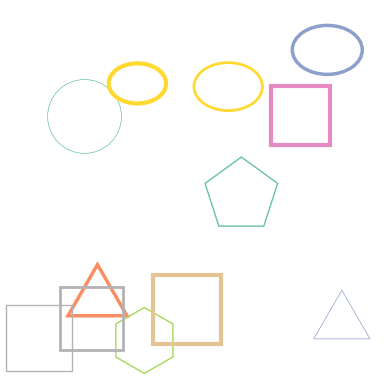[{"shape": "pentagon", "thickness": 1, "radius": 0.5, "center": [0.627, 0.493]}, {"shape": "circle", "thickness": 0.5, "radius": 0.48, "center": [0.22, 0.698]}, {"shape": "triangle", "thickness": 2.5, "radius": 0.44, "center": [0.253, 0.224]}, {"shape": "oval", "thickness": 2.5, "radius": 0.45, "center": [0.85, 0.87]}, {"shape": "triangle", "thickness": 0.5, "radius": 0.42, "center": [0.888, 0.162]}, {"shape": "square", "thickness": 3, "radius": 0.39, "center": [0.78, 0.7]}, {"shape": "hexagon", "thickness": 1, "radius": 0.43, "center": [0.375, 0.116]}, {"shape": "oval", "thickness": 3, "radius": 0.37, "center": [0.357, 0.783]}, {"shape": "oval", "thickness": 2, "radius": 0.44, "center": [0.593, 0.775]}, {"shape": "square", "thickness": 3, "radius": 0.44, "center": [0.485, 0.197]}, {"shape": "square", "thickness": 1, "radius": 0.43, "center": [0.102, 0.123]}, {"shape": "square", "thickness": 2, "radius": 0.41, "center": [0.237, 0.172]}]